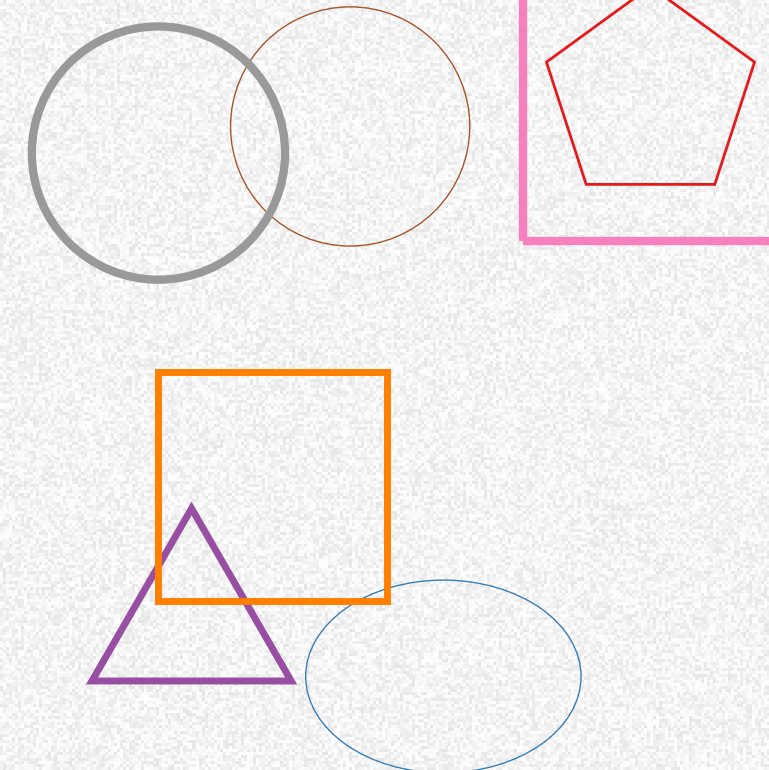[{"shape": "pentagon", "thickness": 1, "radius": 0.71, "center": [0.845, 0.875]}, {"shape": "oval", "thickness": 0.5, "radius": 0.89, "center": [0.576, 0.121]}, {"shape": "triangle", "thickness": 2.5, "radius": 0.75, "center": [0.249, 0.19]}, {"shape": "square", "thickness": 2.5, "radius": 0.74, "center": [0.354, 0.368]}, {"shape": "circle", "thickness": 0.5, "radius": 0.78, "center": [0.455, 0.836]}, {"shape": "square", "thickness": 3, "radius": 0.92, "center": [0.864, 0.871]}, {"shape": "circle", "thickness": 3, "radius": 0.82, "center": [0.206, 0.801]}]